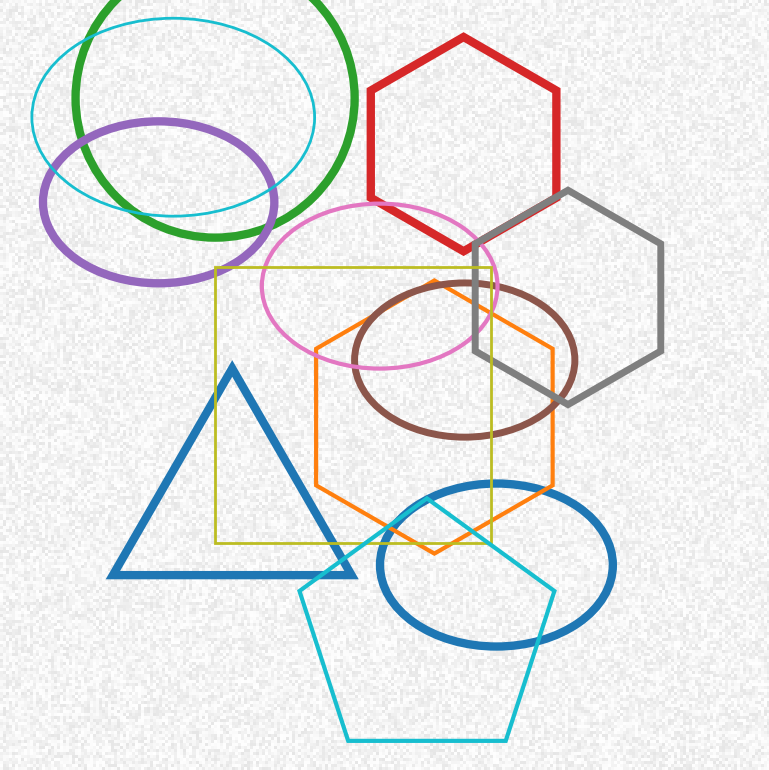[{"shape": "triangle", "thickness": 3, "radius": 0.89, "center": [0.302, 0.343]}, {"shape": "oval", "thickness": 3, "radius": 0.76, "center": [0.645, 0.266]}, {"shape": "hexagon", "thickness": 1.5, "radius": 0.89, "center": [0.564, 0.458]}, {"shape": "circle", "thickness": 3, "radius": 0.91, "center": [0.279, 0.873]}, {"shape": "hexagon", "thickness": 3, "radius": 0.7, "center": [0.602, 0.813]}, {"shape": "oval", "thickness": 3, "radius": 0.75, "center": [0.206, 0.737]}, {"shape": "oval", "thickness": 2.5, "radius": 0.72, "center": [0.604, 0.532]}, {"shape": "oval", "thickness": 1.5, "radius": 0.77, "center": [0.493, 0.628]}, {"shape": "hexagon", "thickness": 2.5, "radius": 0.7, "center": [0.738, 0.614]}, {"shape": "square", "thickness": 1, "radius": 0.9, "center": [0.459, 0.475]}, {"shape": "oval", "thickness": 1, "radius": 0.92, "center": [0.225, 0.848]}, {"shape": "pentagon", "thickness": 1.5, "radius": 0.87, "center": [0.554, 0.179]}]